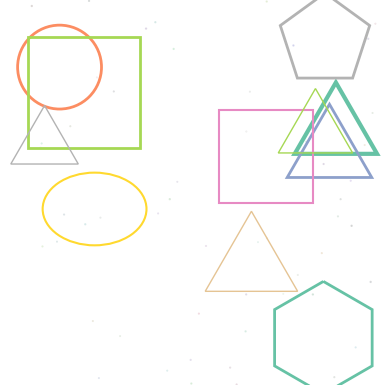[{"shape": "triangle", "thickness": 3, "radius": 0.62, "center": [0.872, 0.662]}, {"shape": "hexagon", "thickness": 2, "radius": 0.73, "center": [0.84, 0.123]}, {"shape": "circle", "thickness": 2, "radius": 0.54, "center": [0.155, 0.826]}, {"shape": "triangle", "thickness": 2, "radius": 0.63, "center": [0.856, 0.602]}, {"shape": "square", "thickness": 1.5, "radius": 0.61, "center": [0.692, 0.594]}, {"shape": "square", "thickness": 2, "radius": 0.73, "center": [0.217, 0.76]}, {"shape": "triangle", "thickness": 1, "radius": 0.56, "center": [0.819, 0.658]}, {"shape": "oval", "thickness": 1.5, "radius": 0.67, "center": [0.246, 0.457]}, {"shape": "triangle", "thickness": 1, "radius": 0.69, "center": [0.653, 0.313]}, {"shape": "pentagon", "thickness": 2, "radius": 0.61, "center": [0.844, 0.896]}, {"shape": "triangle", "thickness": 1, "radius": 0.51, "center": [0.116, 0.625]}]